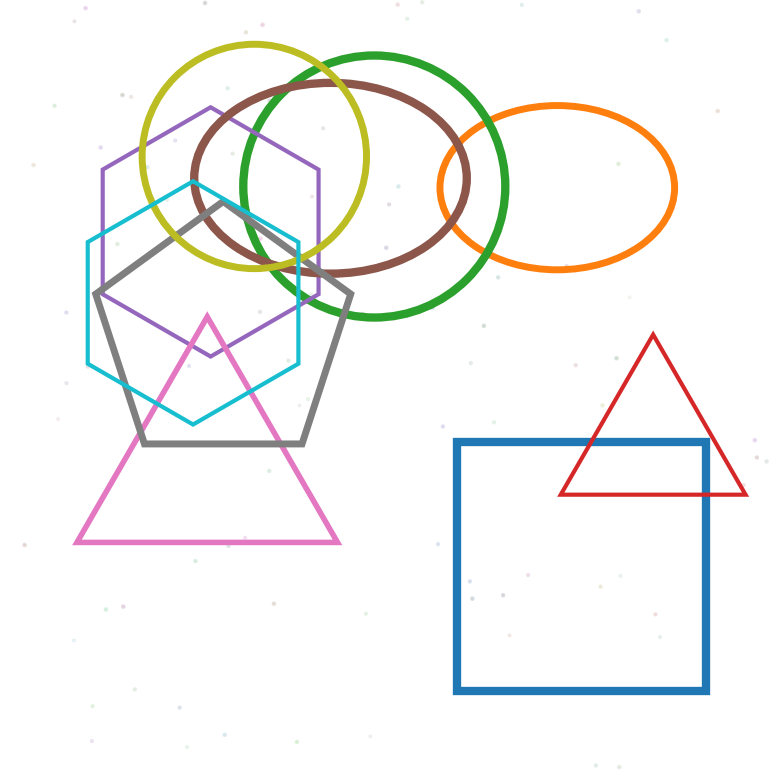[{"shape": "square", "thickness": 3, "radius": 0.81, "center": [0.755, 0.265]}, {"shape": "oval", "thickness": 2.5, "radius": 0.76, "center": [0.724, 0.756]}, {"shape": "circle", "thickness": 3, "radius": 0.85, "center": [0.486, 0.758]}, {"shape": "triangle", "thickness": 1.5, "radius": 0.69, "center": [0.848, 0.427]}, {"shape": "hexagon", "thickness": 1.5, "radius": 0.81, "center": [0.274, 0.699]}, {"shape": "oval", "thickness": 3, "radius": 0.88, "center": [0.429, 0.768]}, {"shape": "triangle", "thickness": 2, "radius": 0.98, "center": [0.269, 0.393]}, {"shape": "pentagon", "thickness": 2.5, "radius": 0.87, "center": [0.29, 0.564]}, {"shape": "circle", "thickness": 2.5, "radius": 0.73, "center": [0.33, 0.797]}, {"shape": "hexagon", "thickness": 1.5, "radius": 0.79, "center": [0.251, 0.607]}]